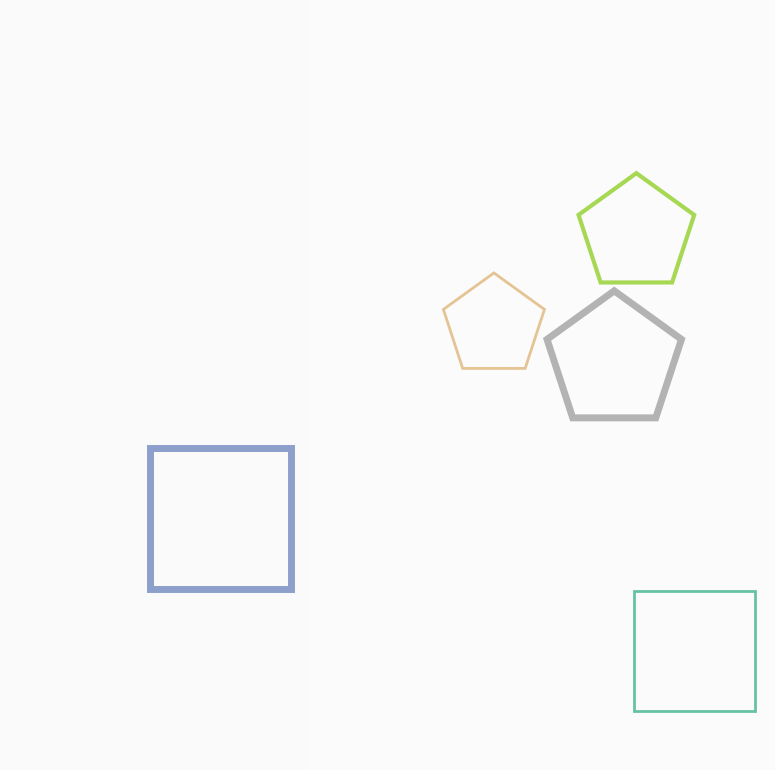[{"shape": "square", "thickness": 1, "radius": 0.39, "center": [0.896, 0.155]}, {"shape": "square", "thickness": 2.5, "radius": 0.46, "center": [0.285, 0.327]}, {"shape": "pentagon", "thickness": 1.5, "radius": 0.39, "center": [0.821, 0.697]}, {"shape": "pentagon", "thickness": 1, "radius": 0.34, "center": [0.637, 0.577]}, {"shape": "pentagon", "thickness": 2.5, "radius": 0.46, "center": [0.793, 0.531]}]